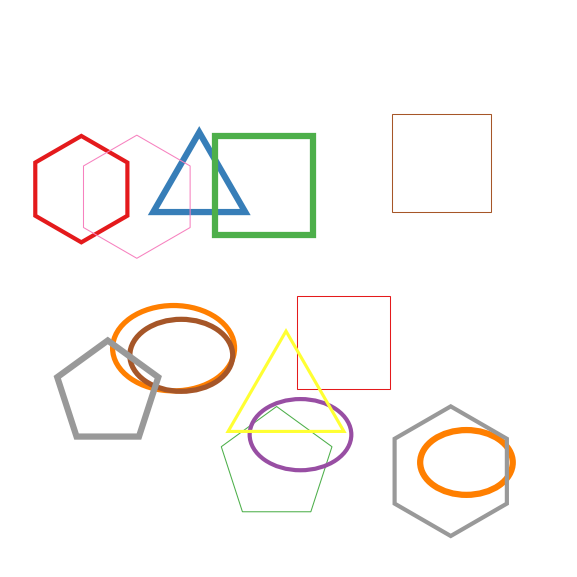[{"shape": "hexagon", "thickness": 2, "radius": 0.46, "center": [0.141, 0.672]}, {"shape": "square", "thickness": 0.5, "radius": 0.4, "center": [0.595, 0.406]}, {"shape": "triangle", "thickness": 3, "radius": 0.46, "center": [0.345, 0.678]}, {"shape": "square", "thickness": 3, "radius": 0.43, "center": [0.457, 0.678]}, {"shape": "pentagon", "thickness": 0.5, "radius": 0.5, "center": [0.479, 0.194]}, {"shape": "oval", "thickness": 2, "radius": 0.44, "center": [0.52, 0.246]}, {"shape": "oval", "thickness": 2.5, "radius": 0.53, "center": [0.301, 0.396]}, {"shape": "oval", "thickness": 3, "radius": 0.4, "center": [0.808, 0.198]}, {"shape": "triangle", "thickness": 1.5, "radius": 0.58, "center": [0.495, 0.31]}, {"shape": "oval", "thickness": 2.5, "radius": 0.45, "center": [0.314, 0.384]}, {"shape": "square", "thickness": 0.5, "radius": 0.43, "center": [0.764, 0.717]}, {"shape": "hexagon", "thickness": 0.5, "radius": 0.53, "center": [0.237, 0.658]}, {"shape": "pentagon", "thickness": 3, "radius": 0.46, "center": [0.187, 0.318]}, {"shape": "hexagon", "thickness": 2, "radius": 0.56, "center": [0.78, 0.183]}]